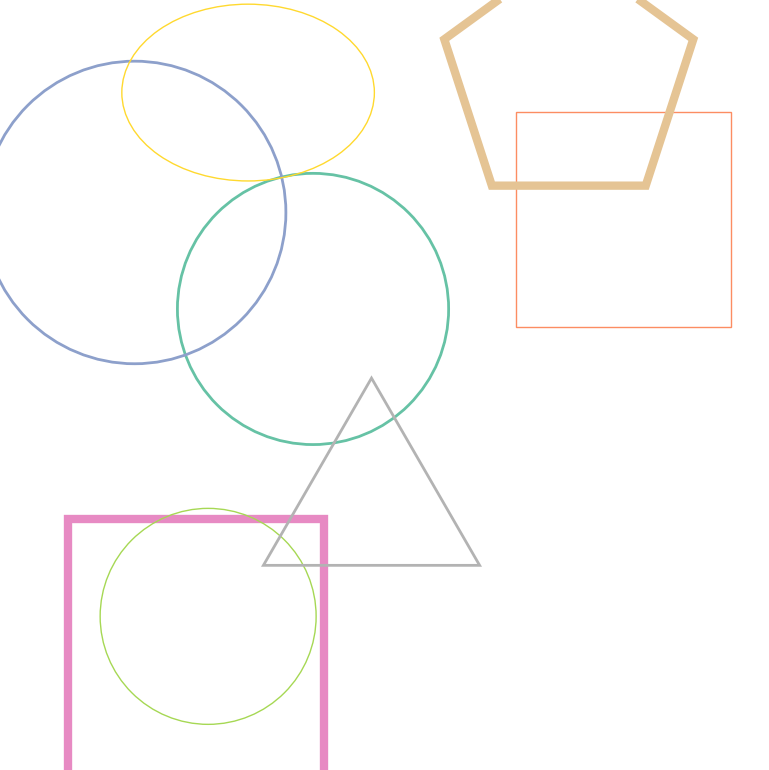[{"shape": "circle", "thickness": 1, "radius": 0.88, "center": [0.407, 0.599]}, {"shape": "square", "thickness": 0.5, "radius": 0.7, "center": [0.81, 0.715]}, {"shape": "circle", "thickness": 1, "radius": 0.98, "center": [0.175, 0.724]}, {"shape": "square", "thickness": 3, "radius": 0.83, "center": [0.255, 0.159]}, {"shape": "circle", "thickness": 0.5, "radius": 0.7, "center": [0.27, 0.2]}, {"shape": "oval", "thickness": 0.5, "radius": 0.82, "center": [0.322, 0.88]}, {"shape": "pentagon", "thickness": 3, "radius": 0.85, "center": [0.739, 0.896]}, {"shape": "triangle", "thickness": 1, "radius": 0.81, "center": [0.482, 0.347]}]